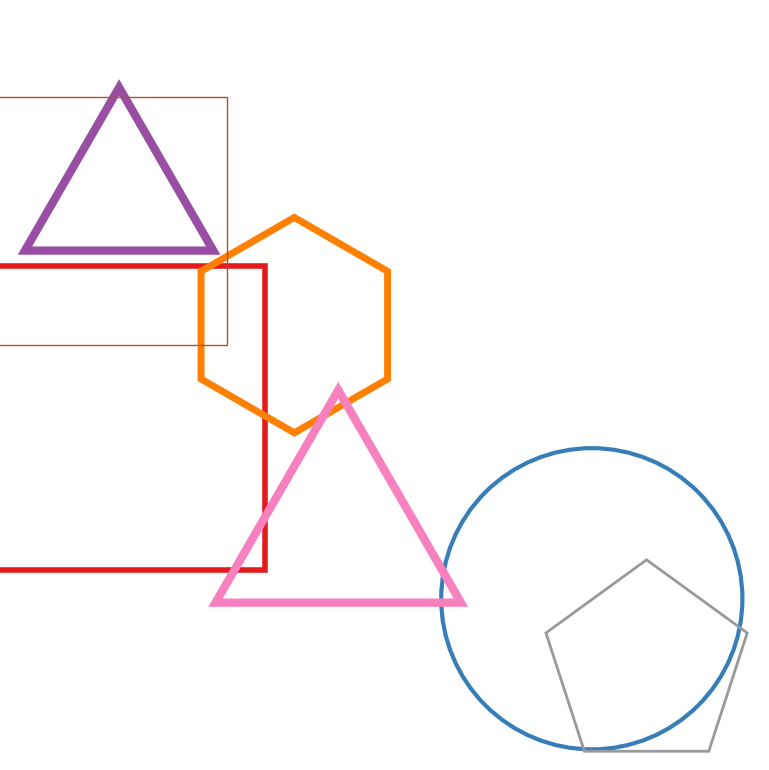[{"shape": "square", "thickness": 2, "radius": 0.99, "center": [0.147, 0.457]}, {"shape": "circle", "thickness": 1.5, "radius": 0.98, "center": [0.769, 0.222]}, {"shape": "triangle", "thickness": 3, "radius": 0.71, "center": [0.155, 0.745]}, {"shape": "hexagon", "thickness": 2.5, "radius": 0.7, "center": [0.382, 0.578]}, {"shape": "square", "thickness": 0.5, "radius": 0.8, "center": [0.134, 0.713]}, {"shape": "triangle", "thickness": 3, "radius": 0.92, "center": [0.439, 0.309]}, {"shape": "pentagon", "thickness": 1, "radius": 0.69, "center": [0.84, 0.136]}]